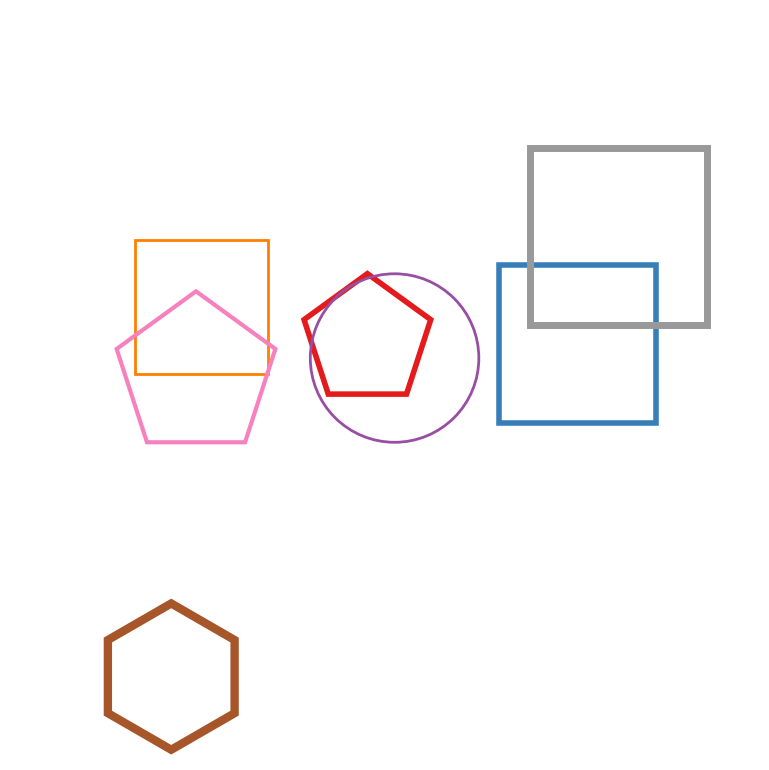[{"shape": "pentagon", "thickness": 2, "radius": 0.43, "center": [0.477, 0.558]}, {"shape": "square", "thickness": 2, "radius": 0.51, "center": [0.75, 0.554]}, {"shape": "circle", "thickness": 1, "radius": 0.55, "center": [0.512, 0.535]}, {"shape": "square", "thickness": 1, "radius": 0.43, "center": [0.262, 0.601]}, {"shape": "hexagon", "thickness": 3, "radius": 0.48, "center": [0.222, 0.121]}, {"shape": "pentagon", "thickness": 1.5, "radius": 0.54, "center": [0.255, 0.513]}, {"shape": "square", "thickness": 2.5, "radius": 0.58, "center": [0.803, 0.693]}]